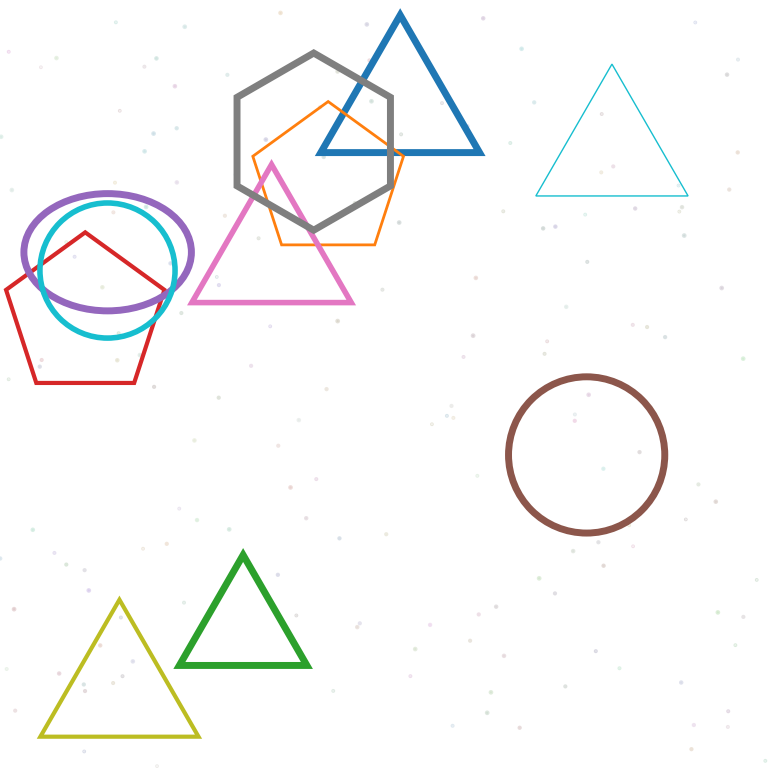[{"shape": "triangle", "thickness": 2.5, "radius": 0.6, "center": [0.52, 0.861]}, {"shape": "pentagon", "thickness": 1, "radius": 0.51, "center": [0.426, 0.765]}, {"shape": "triangle", "thickness": 2.5, "radius": 0.48, "center": [0.316, 0.184]}, {"shape": "pentagon", "thickness": 1.5, "radius": 0.54, "center": [0.111, 0.59]}, {"shape": "oval", "thickness": 2.5, "radius": 0.54, "center": [0.14, 0.672]}, {"shape": "circle", "thickness": 2.5, "radius": 0.51, "center": [0.762, 0.409]}, {"shape": "triangle", "thickness": 2, "radius": 0.6, "center": [0.353, 0.667]}, {"shape": "hexagon", "thickness": 2.5, "radius": 0.58, "center": [0.407, 0.816]}, {"shape": "triangle", "thickness": 1.5, "radius": 0.59, "center": [0.155, 0.103]}, {"shape": "triangle", "thickness": 0.5, "radius": 0.57, "center": [0.795, 0.803]}, {"shape": "circle", "thickness": 2, "radius": 0.44, "center": [0.14, 0.649]}]